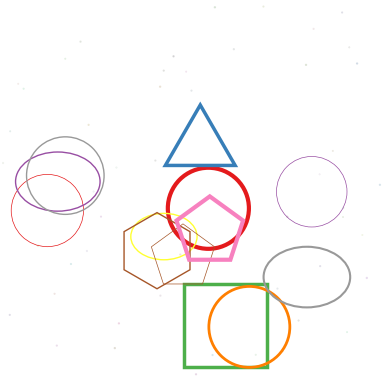[{"shape": "circle", "thickness": 3, "radius": 0.53, "center": [0.541, 0.459]}, {"shape": "circle", "thickness": 0.5, "radius": 0.47, "center": [0.123, 0.453]}, {"shape": "triangle", "thickness": 2.5, "radius": 0.52, "center": [0.52, 0.623]}, {"shape": "square", "thickness": 2.5, "radius": 0.54, "center": [0.586, 0.154]}, {"shape": "circle", "thickness": 0.5, "radius": 0.46, "center": [0.81, 0.502]}, {"shape": "oval", "thickness": 1, "radius": 0.55, "center": [0.15, 0.528]}, {"shape": "circle", "thickness": 2, "radius": 0.53, "center": [0.648, 0.151]}, {"shape": "oval", "thickness": 1, "radius": 0.43, "center": [0.426, 0.386]}, {"shape": "hexagon", "thickness": 1, "radius": 0.49, "center": [0.408, 0.349]}, {"shape": "pentagon", "thickness": 0.5, "radius": 0.43, "center": [0.475, 0.332]}, {"shape": "pentagon", "thickness": 3, "radius": 0.45, "center": [0.545, 0.399]}, {"shape": "circle", "thickness": 1, "radius": 0.5, "center": [0.17, 0.544]}, {"shape": "oval", "thickness": 1.5, "radius": 0.56, "center": [0.797, 0.28]}]